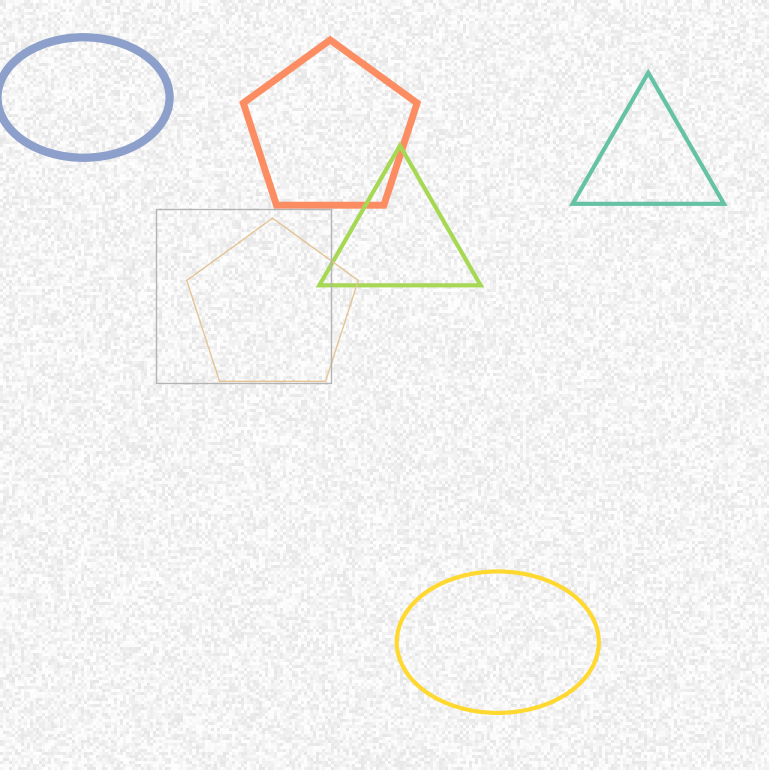[{"shape": "triangle", "thickness": 1.5, "radius": 0.57, "center": [0.842, 0.792]}, {"shape": "pentagon", "thickness": 2.5, "radius": 0.59, "center": [0.429, 0.829]}, {"shape": "oval", "thickness": 3, "radius": 0.56, "center": [0.108, 0.873]}, {"shape": "triangle", "thickness": 1.5, "radius": 0.6, "center": [0.519, 0.69]}, {"shape": "oval", "thickness": 1.5, "radius": 0.66, "center": [0.646, 0.166]}, {"shape": "pentagon", "thickness": 0.5, "radius": 0.59, "center": [0.354, 0.6]}, {"shape": "square", "thickness": 0.5, "radius": 0.57, "center": [0.316, 0.615]}]